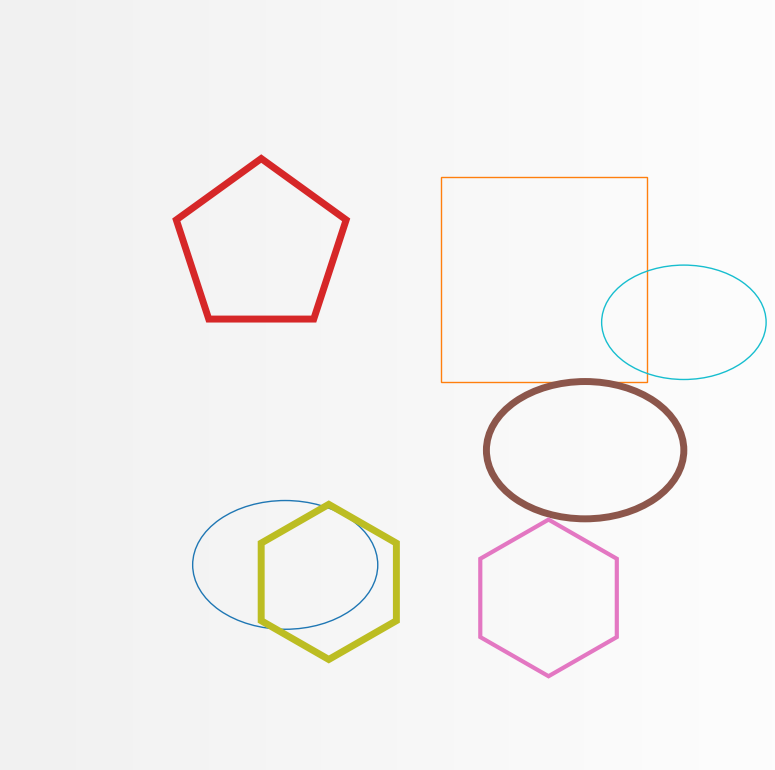[{"shape": "oval", "thickness": 0.5, "radius": 0.6, "center": [0.368, 0.266]}, {"shape": "square", "thickness": 0.5, "radius": 0.66, "center": [0.702, 0.637]}, {"shape": "pentagon", "thickness": 2.5, "radius": 0.58, "center": [0.337, 0.679]}, {"shape": "oval", "thickness": 2.5, "radius": 0.64, "center": [0.755, 0.415]}, {"shape": "hexagon", "thickness": 1.5, "radius": 0.51, "center": [0.708, 0.223]}, {"shape": "hexagon", "thickness": 2.5, "radius": 0.5, "center": [0.424, 0.244]}, {"shape": "oval", "thickness": 0.5, "radius": 0.53, "center": [0.882, 0.581]}]